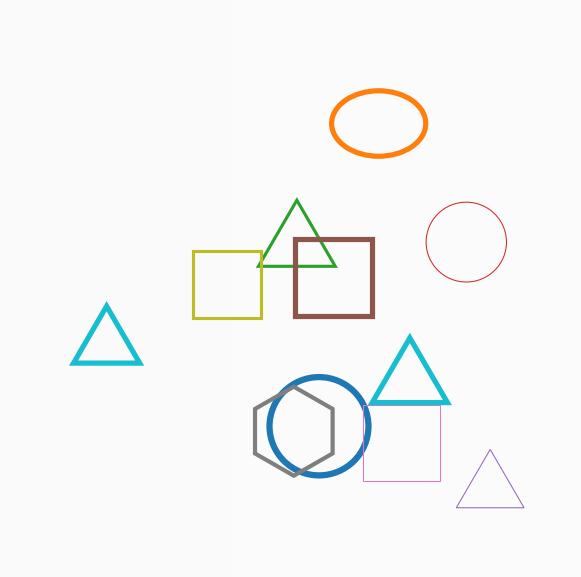[{"shape": "circle", "thickness": 3, "radius": 0.43, "center": [0.549, 0.261]}, {"shape": "oval", "thickness": 2.5, "radius": 0.4, "center": [0.651, 0.785]}, {"shape": "triangle", "thickness": 1.5, "radius": 0.38, "center": [0.511, 0.576]}, {"shape": "circle", "thickness": 0.5, "radius": 0.35, "center": [0.802, 0.58]}, {"shape": "triangle", "thickness": 0.5, "radius": 0.34, "center": [0.843, 0.154]}, {"shape": "square", "thickness": 2.5, "radius": 0.33, "center": [0.574, 0.519]}, {"shape": "square", "thickness": 0.5, "radius": 0.33, "center": [0.691, 0.232]}, {"shape": "hexagon", "thickness": 2, "radius": 0.39, "center": [0.505, 0.252]}, {"shape": "square", "thickness": 1.5, "radius": 0.29, "center": [0.39, 0.507]}, {"shape": "triangle", "thickness": 2.5, "radius": 0.33, "center": [0.183, 0.403]}, {"shape": "triangle", "thickness": 2.5, "radius": 0.37, "center": [0.705, 0.339]}]